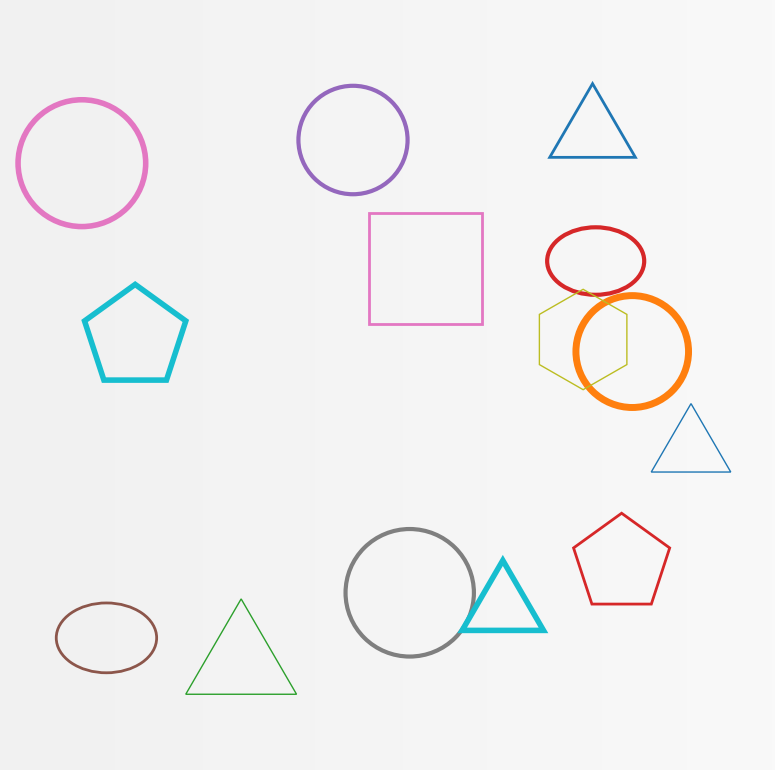[{"shape": "triangle", "thickness": 1, "radius": 0.32, "center": [0.765, 0.828]}, {"shape": "triangle", "thickness": 0.5, "radius": 0.3, "center": [0.892, 0.417]}, {"shape": "circle", "thickness": 2.5, "radius": 0.36, "center": [0.816, 0.543]}, {"shape": "triangle", "thickness": 0.5, "radius": 0.41, "center": [0.311, 0.14]}, {"shape": "pentagon", "thickness": 1, "radius": 0.33, "center": [0.802, 0.268]}, {"shape": "oval", "thickness": 1.5, "radius": 0.31, "center": [0.769, 0.661]}, {"shape": "circle", "thickness": 1.5, "radius": 0.35, "center": [0.455, 0.818]}, {"shape": "oval", "thickness": 1, "radius": 0.32, "center": [0.137, 0.172]}, {"shape": "square", "thickness": 1, "radius": 0.36, "center": [0.549, 0.651]}, {"shape": "circle", "thickness": 2, "radius": 0.41, "center": [0.106, 0.788]}, {"shape": "circle", "thickness": 1.5, "radius": 0.41, "center": [0.529, 0.23]}, {"shape": "hexagon", "thickness": 0.5, "radius": 0.33, "center": [0.752, 0.559]}, {"shape": "pentagon", "thickness": 2, "radius": 0.34, "center": [0.174, 0.562]}, {"shape": "triangle", "thickness": 2, "radius": 0.3, "center": [0.649, 0.212]}]